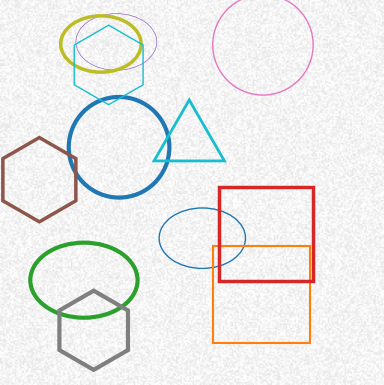[{"shape": "oval", "thickness": 1, "radius": 0.56, "center": [0.526, 0.381]}, {"shape": "circle", "thickness": 3, "radius": 0.65, "center": [0.309, 0.618]}, {"shape": "square", "thickness": 1.5, "radius": 0.63, "center": [0.68, 0.235]}, {"shape": "oval", "thickness": 3, "radius": 0.7, "center": [0.218, 0.272]}, {"shape": "square", "thickness": 2.5, "radius": 0.61, "center": [0.691, 0.393]}, {"shape": "oval", "thickness": 0.5, "radius": 0.53, "center": [0.302, 0.891]}, {"shape": "hexagon", "thickness": 2.5, "radius": 0.55, "center": [0.102, 0.533]}, {"shape": "circle", "thickness": 1, "radius": 0.65, "center": [0.683, 0.884]}, {"shape": "hexagon", "thickness": 3, "radius": 0.51, "center": [0.243, 0.142]}, {"shape": "oval", "thickness": 2.5, "radius": 0.52, "center": [0.262, 0.886]}, {"shape": "hexagon", "thickness": 1, "radius": 0.52, "center": [0.282, 0.831]}, {"shape": "triangle", "thickness": 2, "radius": 0.53, "center": [0.491, 0.635]}]